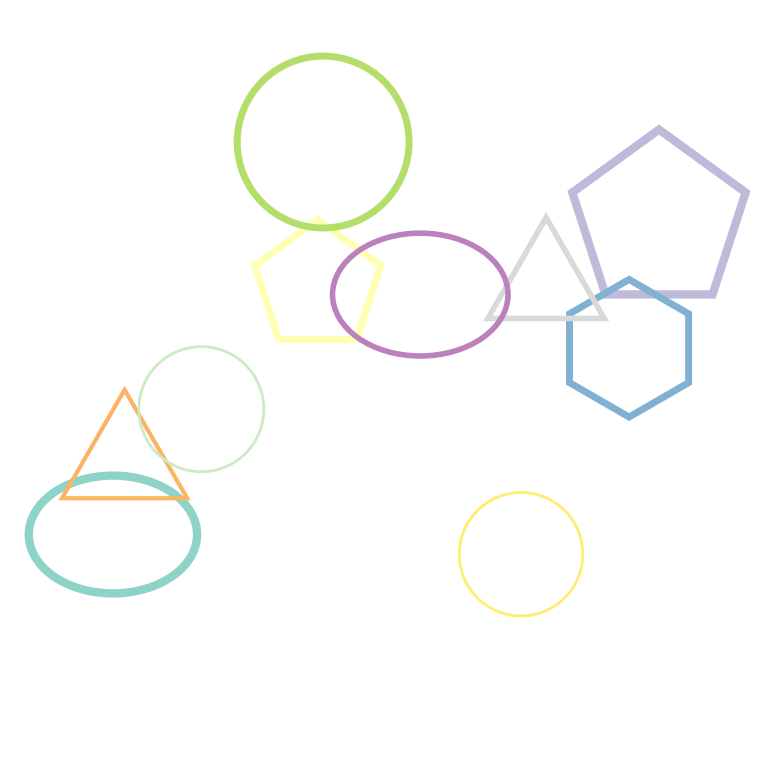[{"shape": "oval", "thickness": 3, "radius": 0.55, "center": [0.147, 0.306]}, {"shape": "pentagon", "thickness": 2.5, "radius": 0.43, "center": [0.413, 0.629]}, {"shape": "pentagon", "thickness": 3, "radius": 0.59, "center": [0.856, 0.713]}, {"shape": "hexagon", "thickness": 2.5, "radius": 0.45, "center": [0.817, 0.548]}, {"shape": "triangle", "thickness": 1.5, "radius": 0.47, "center": [0.162, 0.4]}, {"shape": "circle", "thickness": 2.5, "radius": 0.56, "center": [0.42, 0.816]}, {"shape": "triangle", "thickness": 2, "radius": 0.44, "center": [0.709, 0.63]}, {"shape": "oval", "thickness": 2, "radius": 0.57, "center": [0.546, 0.617]}, {"shape": "circle", "thickness": 1, "radius": 0.41, "center": [0.261, 0.469]}, {"shape": "circle", "thickness": 1, "radius": 0.4, "center": [0.677, 0.28]}]